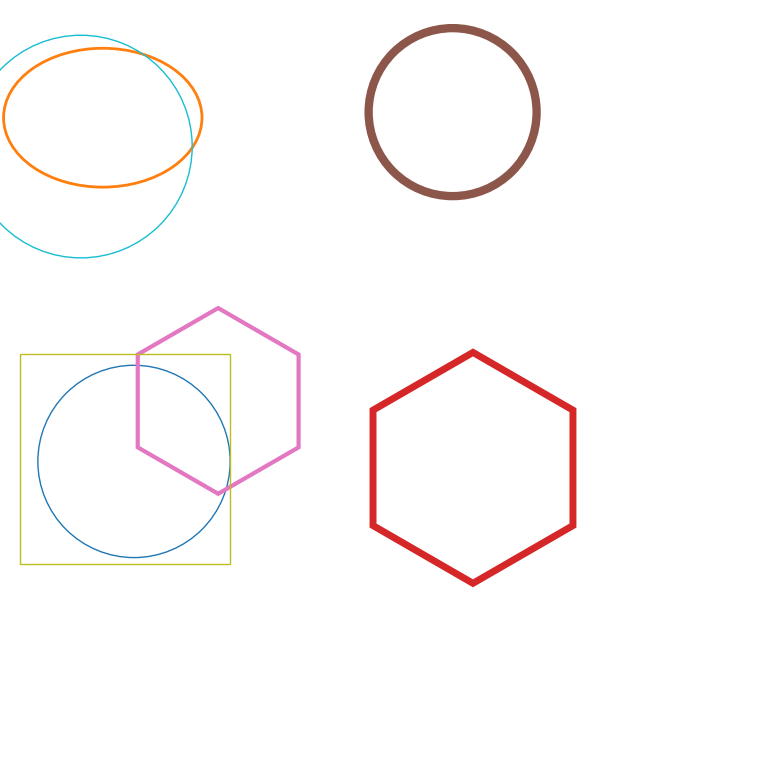[{"shape": "circle", "thickness": 0.5, "radius": 0.62, "center": [0.174, 0.401]}, {"shape": "oval", "thickness": 1, "radius": 0.64, "center": [0.133, 0.847]}, {"shape": "hexagon", "thickness": 2.5, "radius": 0.75, "center": [0.614, 0.392]}, {"shape": "circle", "thickness": 3, "radius": 0.55, "center": [0.588, 0.854]}, {"shape": "hexagon", "thickness": 1.5, "radius": 0.6, "center": [0.283, 0.479]}, {"shape": "square", "thickness": 0.5, "radius": 0.68, "center": [0.163, 0.404]}, {"shape": "circle", "thickness": 0.5, "radius": 0.72, "center": [0.105, 0.81]}]